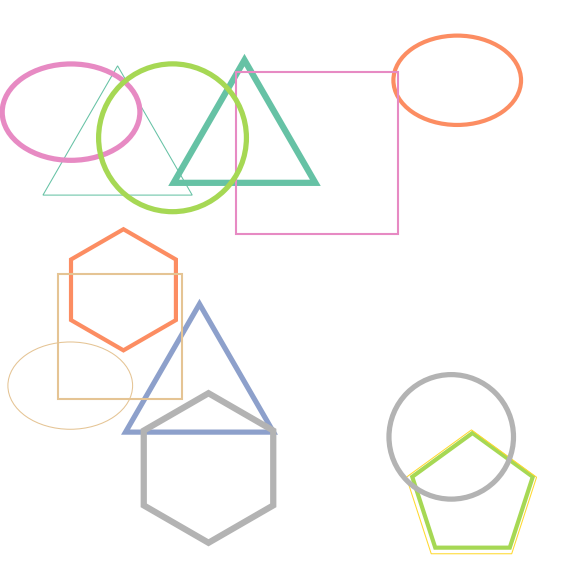[{"shape": "triangle", "thickness": 3, "radius": 0.71, "center": [0.423, 0.753]}, {"shape": "triangle", "thickness": 0.5, "radius": 0.75, "center": [0.204, 0.736]}, {"shape": "hexagon", "thickness": 2, "radius": 0.52, "center": [0.214, 0.497]}, {"shape": "oval", "thickness": 2, "radius": 0.55, "center": [0.792, 0.86]}, {"shape": "triangle", "thickness": 2.5, "radius": 0.74, "center": [0.345, 0.325]}, {"shape": "square", "thickness": 1, "radius": 0.7, "center": [0.55, 0.734]}, {"shape": "oval", "thickness": 2.5, "radius": 0.6, "center": [0.123, 0.805]}, {"shape": "circle", "thickness": 2.5, "radius": 0.64, "center": [0.299, 0.761]}, {"shape": "pentagon", "thickness": 2, "radius": 0.55, "center": [0.818, 0.14]}, {"shape": "pentagon", "thickness": 0.5, "radius": 0.59, "center": [0.816, 0.136]}, {"shape": "square", "thickness": 1, "radius": 0.54, "center": [0.208, 0.416]}, {"shape": "oval", "thickness": 0.5, "radius": 0.54, "center": [0.122, 0.331]}, {"shape": "hexagon", "thickness": 3, "radius": 0.65, "center": [0.361, 0.189]}, {"shape": "circle", "thickness": 2.5, "radius": 0.54, "center": [0.781, 0.243]}]